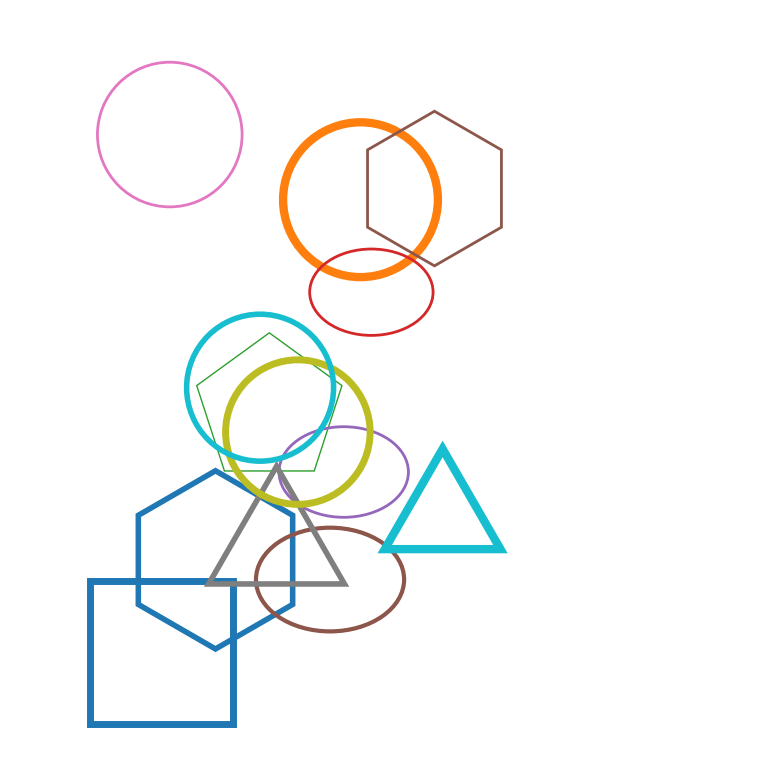[{"shape": "hexagon", "thickness": 2, "radius": 0.58, "center": [0.28, 0.273]}, {"shape": "square", "thickness": 2.5, "radius": 0.47, "center": [0.21, 0.152]}, {"shape": "circle", "thickness": 3, "radius": 0.5, "center": [0.468, 0.741]}, {"shape": "pentagon", "thickness": 0.5, "radius": 0.5, "center": [0.35, 0.469]}, {"shape": "oval", "thickness": 1, "radius": 0.4, "center": [0.482, 0.621]}, {"shape": "oval", "thickness": 1, "radius": 0.42, "center": [0.446, 0.387]}, {"shape": "oval", "thickness": 1.5, "radius": 0.48, "center": [0.429, 0.247]}, {"shape": "hexagon", "thickness": 1, "radius": 0.5, "center": [0.564, 0.755]}, {"shape": "circle", "thickness": 1, "radius": 0.47, "center": [0.22, 0.825]}, {"shape": "triangle", "thickness": 2, "radius": 0.51, "center": [0.359, 0.293]}, {"shape": "circle", "thickness": 2.5, "radius": 0.47, "center": [0.387, 0.439]}, {"shape": "triangle", "thickness": 3, "radius": 0.43, "center": [0.575, 0.33]}, {"shape": "circle", "thickness": 2, "radius": 0.48, "center": [0.338, 0.497]}]